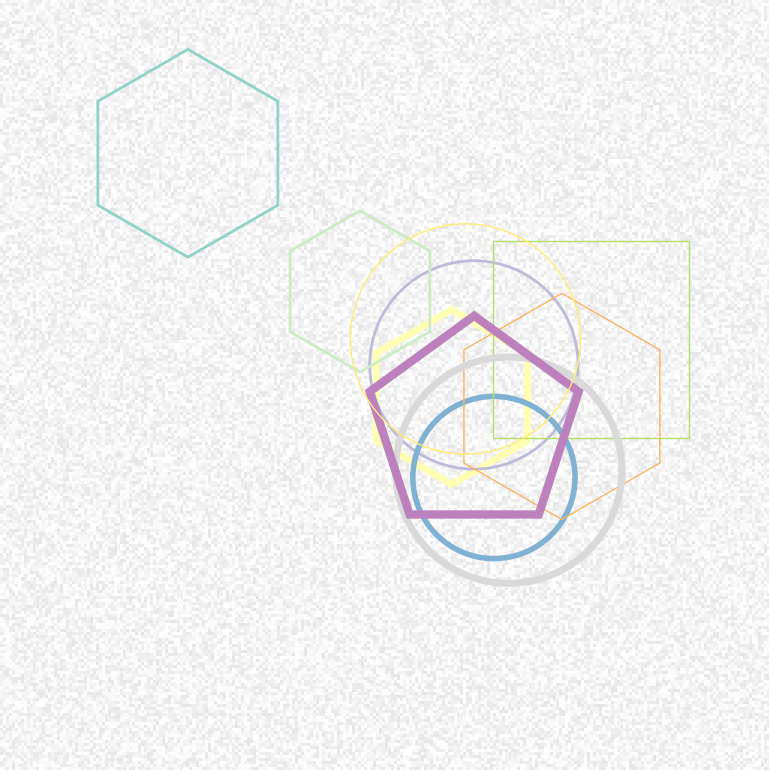[{"shape": "hexagon", "thickness": 1, "radius": 0.67, "center": [0.244, 0.801]}, {"shape": "hexagon", "thickness": 2.5, "radius": 0.57, "center": [0.587, 0.484]}, {"shape": "circle", "thickness": 1, "radius": 0.68, "center": [0.615, 0.526]}, {"shape": "circle", "thickness": 2, "radius": 0.53, "center": [0.641, 0.38]}, {"shape": "hexagon", "thickness": 0.5, "radius": 0.73, "center": [0.73, 0.472]}, {"shape": "square", "thickness": 0.5, "radius": 0.64, "center": [0.767, 0.559]}, {"shape": "circle", "thickness": 2.5, "radius": 0.73, "center": [0.661, 0.389]}, {"shape": "pentagon", "thickness": 3, "radius": 0.71, "center": [0.616, 0.447]}, {"shape": "hexagon", "thickness": 1, "radius": 0.52, "center": [0.467, 0.622]}, {"shape": "circle", "thickness": 0.5, "radius": 0.75, "center": [0.605, 0.56]}]